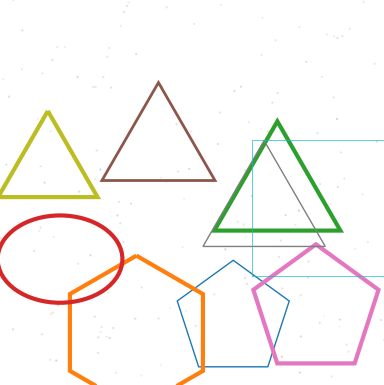[{"shape": "pentagon", "thickness": 1, "radius": 0.76, "center": [0.606, 0.171]}, {"shape": "hexagon", "thickness": 3, "radius": 1.0, "center": [0.354, 0.136]}, {"shape": "triangle", "thickness": 3, "radius": 0.95, "center": [0.72, 0.496]}, {"shape": "oval", "thickness": 3, "radius": 0.81, "center": [0.156, 0.327]}, {"shape": "triangle", "thickness": 2, "radius": 0.85, "center": [0.412, 0.616]}, {"shape": "pentagon", "thickness": 3, "radius": 0.85, "center": [0.821, 0.194]}, {"shape": "triangle", "thickness": 1, "radius": 0.92, "center": [0.686, 0.452]}, {"shape": "triangle", "thickness": 3, "radius": 0.75, "center": [0.124, 0.563]}, {"shape": "square", "thickness": 0.5, "radius": 0.88, "center": [0.829, 0.46]}]